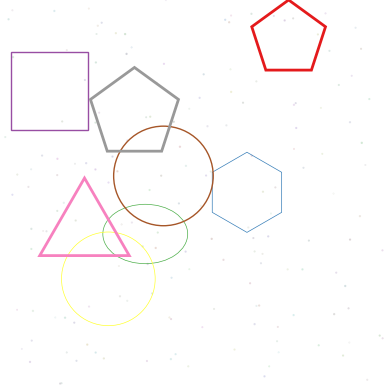[{"shape": "pentagon", "thickness": 2, "radius": 0.5, "center": [0.75, 0.899]}, {"shape": "hexagon", "thickness": 0.5, "radius": 0.52, "center": [0.641, 0.5]}, {"shape": "oval", "thickness": 0.5, "radius": 0.55, "center": [0.377, 0.392]}, {"shape": "square", "thickness": 1, "radius": 0.5, "center": [0.128, 0.764]}, {"shape": "circle", "thickness": 0.5, "radius": 0.61, "center": [0.281, 0.276]}, {"shape": "circle", "thickness": 1, "radius": 0.65, "center": [0.425, 0.543]}, {"shape": "triangle", "thickness": 2, "radius": 0.67, "center": [0.219, 0.403]}, {"shape": "pentagon", "thickness": 2, "radius": 0.6, "center": [0.349, 0.705]}]